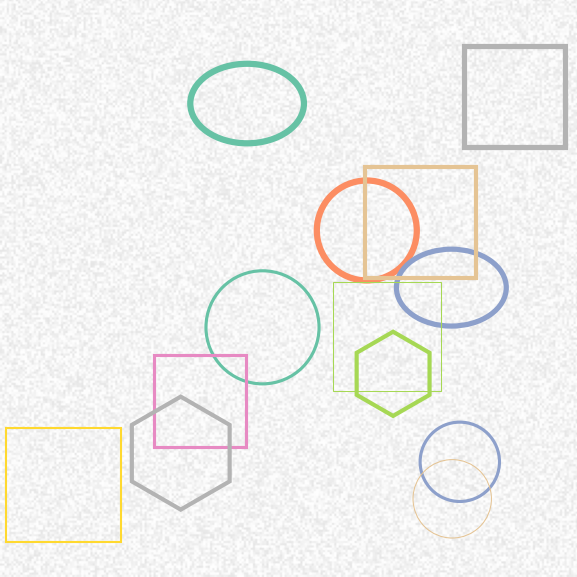[{"shape": "oval", "thickness": 3, "radius": 0.49, "center": [0.428, 0.82]}, {"shape": "circle", "thickness": 1.5, "radius": 0.49, "center": [0.455, 0.432]}, {"shape": "circle", "thickness": 3, "radius": 0.43, "center": [0.635, 0.6]}, {"shape": "circle", "thickness": 1.5, "radius": 0.34, "center": [0.796, 0.199]}, {"shape": "oval", "thickness": 2.5, "radius": 0.48, "center": [0.782, 0.501]}, {"shape": "square", "thickness": 1.5, "radius": 0.4, "center": [0.346, 0.305]}, {"shape": "square", "thickness": 0.5, "radius": 0.47, "center": [0.67, 0.416]}, {"shape": "hexagon", "thickness": 2, "radius": 0.36, "center": [0.681, 0.352]}, {"shape": "square", "thickness": 1, "radius": 0.5, "center": [0.11, 0.159]}, {"shape": "square", "thickness": 2, "radius": 0.48, "center": [0.729, 0.613]}, {"shape": "circle", "thickness": 0.5, "radius": 0.34, "center": [0.783, 0.135]}, {"shape": "hexagon", "thickness": 2, "radius": 0.49, "center": [0.313, 0.214]}, {"shape": "square", "thickness": 2.5, "radius": 0.44, "center": [0.891, 0.832]}]